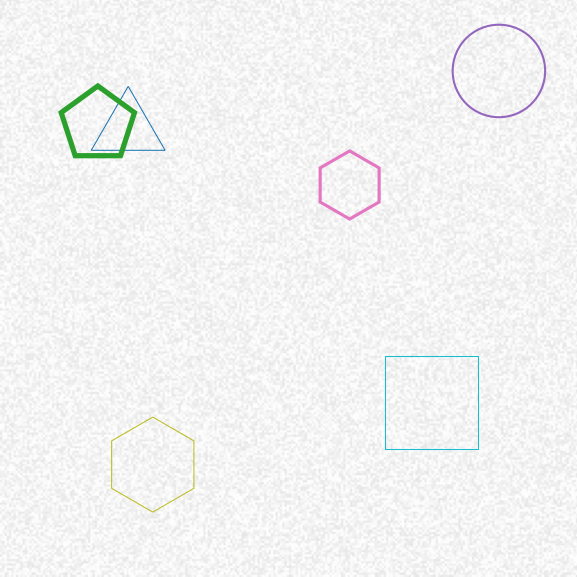[{"shape": "triangle", "thickness": 0.5, "radius": 0.37, "center": [0.222, 0.776]}, {"shape": "pentagon", "thickness": 2.5, "radius": 0.33, "center": [0.169, 0.784]}, {"shape": "circle", "thickness": 1, "radius": 0.4, "center": [0.864, 0.876]}, {"shape": "hexagon", "thickness": 1.5, "radius": 0.29, "center": [0.605, 0.679]}, {"shape": "hexagon", "thickness": 0.5, "radius": 0.41, "center": [0.265, 0.195]}, {"shape": "square", "thickness": 0.5, "radius": 0.4, "center": [0.747, 0.303]}]